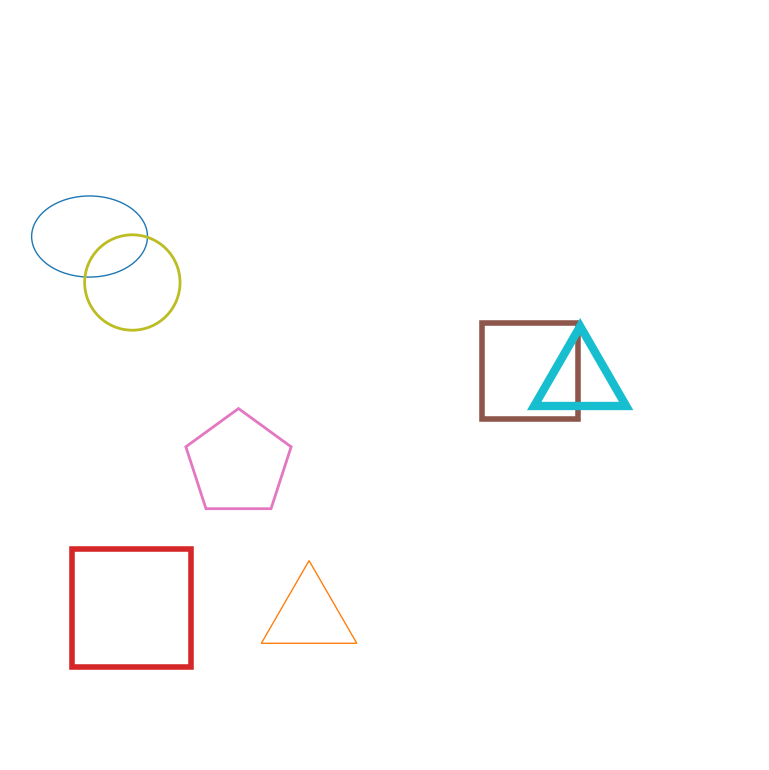[{"shape": "oval", "thickness": 0.5, "radius": 0.38, "center": [0.116, 0.693]}, {"shape": "triangle", "thickness": 0.5, "radius": 0.36, "center": [0.401, 0.2]}, {"shape": "square", "thickness": 2, "radius": 0.38, "center": [0.171, 0.21]}, {"shape": "square", "thickness": 2, "radius": 0.31, "center": [0.689, 0.519]}, {"shape": "pentagon", "thickness": 1, "radius": 0.36, "center": [0.31, 0.398]}, {"shape": "circle", "thickness": 1, "radius": 0.31, "center": [0.172, 0.633]}, {"shape": "triangle", "thickness": 3, "radius": 0.34, "center": [0.753, 0.507]}]